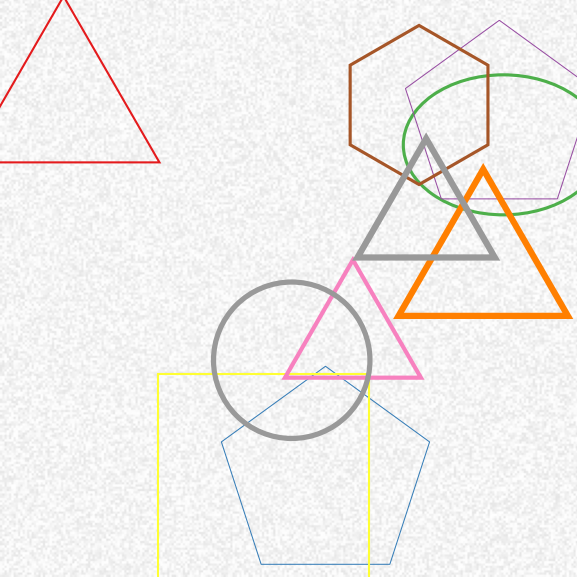[{"shape": "triangle", "thickness": 1, "radius": 0.96, "center": [0.11, 0.814]}, {"shape": "pentagon", "thickness": 0.5, "radius": 0.95, "center": [0.564, 0.175]}, {"shape": "oval", "thickness": 1.5, "radius": 0.87, "center": [0.872, 0.748]}, {"shape": "pentagon", "thickness": 0.5, "radius": 0.85, "center": [0.865, 0.793]}, {"shape": "triangle", "thickness": 3, "radius": 0.85, "center": [0.837, 0.537]}, {"shape": "square", "thickness": 1, "radius": 0.91, "center": [0.457, 0.169]}, {"shape": "hexagon", "thickness": 1.5, "radius": 0.69, "center": [0.726, 0.817]}, {"shape": "triangle", "thickness": 2, "radius": 0.68, "center": [0.611, 0.413]}, {"shape": "circle", "thickness": 2.5, "radius": 0.68, "center": [0.505, 0.375]}, {"shape": "triangle", "thickness": 3, "radius": 0.69, "center": [0.738, 0.622]}]